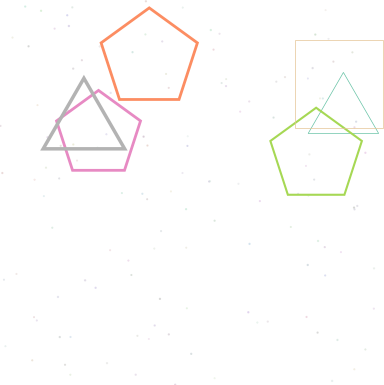[{"shape": "triangle", "thickness": 0.5, "radius": 0.53, "center": [0.892, 0.706]}, {"shape": "pentagon", "thickness": 2, "radius": 0.66, "center": [0.388, 0.848]}, {"shape": "pentagon", "thickness": 2, "radius": 0.57, "center": [0.256, 0.65]}, {"shape": "pentagon", "thickness": 1.5, "radius": 0.62, "center": [0.821, 0.595]}, {"shape": "square", "thickness": 0.5, "radius": 0.58, "center": [0.88, 0.782]}, {"shape": "triangle", "thickness": 2.5, "radius": 0.61, "center": [0.218, 0.675]}]